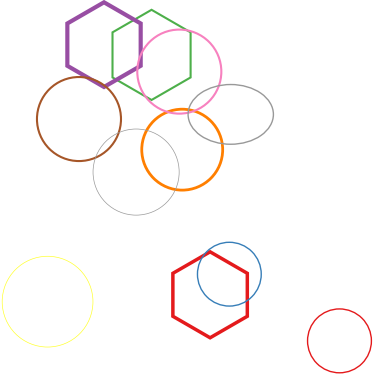[{"shape": "circle", "thickness": 1, "radius": 0.41, "center": [0.882, 0.115]}, {"shape": "hexagon", "thickness": 2.5, "radius": 0.56, "center": [0.546, 0.234]}, {"shape": "circle", "thickness": 1, "radius": 0.41, "center": [0.596, 0.288]}, {"shape": "hexagon", "thickness": 1.5, "radius": 0.59, "center": [0.394, 0.857]}, {"shape": "hexagon", "thickness": 3, "radius": 0.55, "center": [0.27, 0.884]}, {"shape": "circle", "thickness": 2, "radius": 0.53, "center": [0.473, 0.611]}, {"shape": "circle", "thickness": 0.5, "radius": 0.59, "center": [0.124, 0.216]}, {"shape": "circle", "thickness": 1.5, "radius": 0.55, "center": [0.205, 0.691]}, {"shape": "circle", "thickness": 1.5, "radius": 0.55, "center": [0.466, 0.814]}, {"shape": "circle", "thickness": 0.5, "radius": 0.56, "center": [0.354, 0.553]}, {"shape": "oval", "thickness": 1, "radius": 0.55, "center": [0.599, 0.703]}]